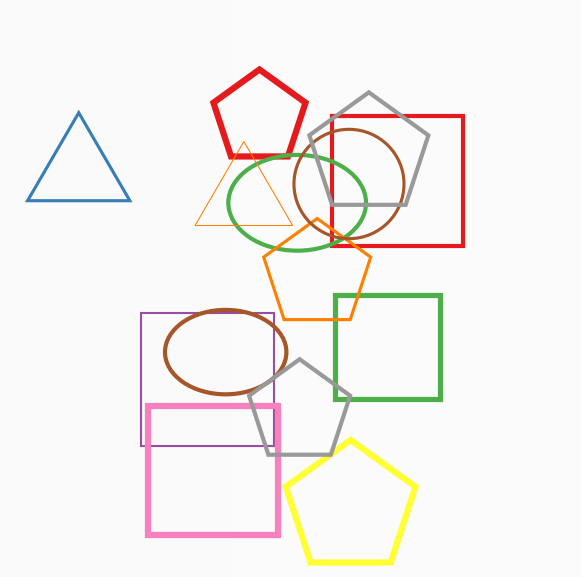[{"shape": "square", "thickness": 2, "radius": 0.56, "center": [0.684, 0.686]}, {"shape": "pentagon", "thickness": 3, "radius": 0.42, "center": [0.446, 0.796]}, {"shape": "triangle", "thickness": 1.5, "radius": 0.51, "center": [0.135, 0.702]}, {"shape": "oval", "thickness": 2, "radius": 0.59, "center": [0.511, 0.648]}, {"shape": "square", "thickness": 2.5, "radius": 0.45, "center": [0.667, 0.398]}, {"shape": "square", "thickness": 1, "radius": 0.57, "center": [0.358, 0.342]}, {"shape": "triangle", "thickness": 0.5, "radius": 0.48, "center": [0.42, 0.657]}, {"shape": "pentagon", "thickness": 1.5, "radius": 0.48, "center": [0.546, 0.524]}, {"shape": "pentagon", "thickness": 3, "radius": 0.59, "center": [0.603, 0.12]}, {"shape": "oval", "thickness": 2, "radius": 0.52, "center": [0.388, 0.389]}, {"shape": "circle", "thickness": 1.5, "radius": 0.47, "center": [0.6, 0.681]}, {"shape": "square", "thickness": 3, "radius": 0.56, "center": [0.367, 0.184]}, {"shape": "pentagon", "thickness": 2, "radius": 0.54, "center": [0.635, 0.732]}, {"shape": "pentagon", "thickness": 2, "radius": 0.46, "center": [0.515, 0.286]}]